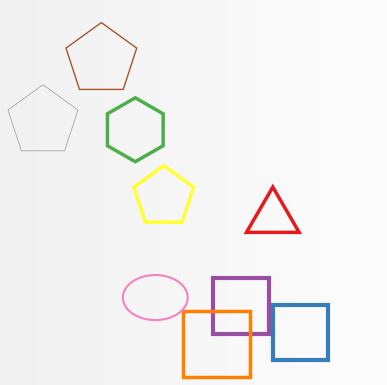[{"shape": "triangle", "thickness": 2.5, "radius": 0.39, "center": [0.704, 0.436]}, {"shape": "square", "thickness": 3, "radius": 0.36, "center": [0.775, 0.136]}, {"shape": "hexagon", "thickness": 2.5, "radius": 0.41, "center": [0.349, 0.663]}, {"shape": "square", "thickness": 3, "radius": 0.37, "center": [0.622, 0.206]}, {"shape": "square", "thickness": 2.5, "radius": 0.43, "center": [0.559, 0.107]}, {"shape": "pentagon", "thickness": 2.5, "radius": 0.41, "center": [0.423, 0.489]}, {"shape": "pentagon", "thickness": 1, "radius": 0.48, "center": [0.262, 0.845]}, {"shape": "oval", "thickness": 1.5, "radius": 0.42, "center": [0.401, 0.227]}, {"shape": "pentagon", "thickness": 0.5, "radius": 0.47, "center": [0.111, 0.685]}]